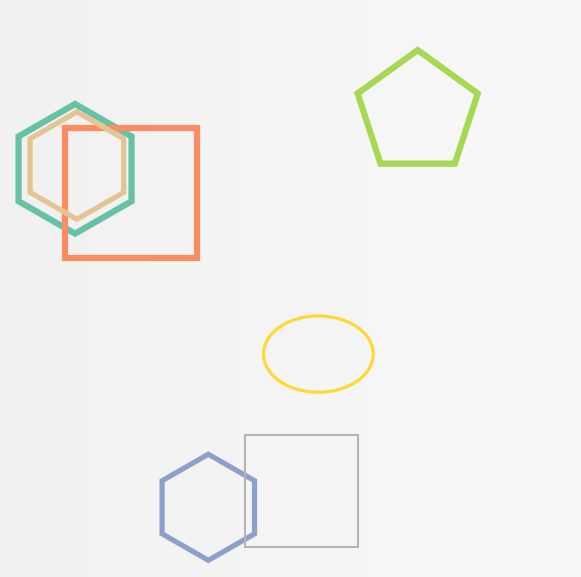[{"shape": "hexagon", "thickness": 3, "radius": 0.56, "center": [0.129, 0.707]}, {"shape": "square", "thickness": 3, "radius": 0.57, "center": [0.225, 0.665]}, {"shape": "hexagon", "thickness": 2.5, "radius": 0.46, "center": [0.358, 0.121]}, {"shape": "pentagon", "thickness": 3, "radius": 0.54, "center": [0.719, 0.804]}, {"shape": "oval", "thickness": 1.5, "radius": 0.47, "center": [0.548, 0.386]}, {"shape": "hexagon", "thickness": 2.5, "radius": 0.46, "center": [0.132, 0.712]}, {"shape": "square", "thickness": 1, "radius": 0.48, "center": [0.519, 0.149]}]